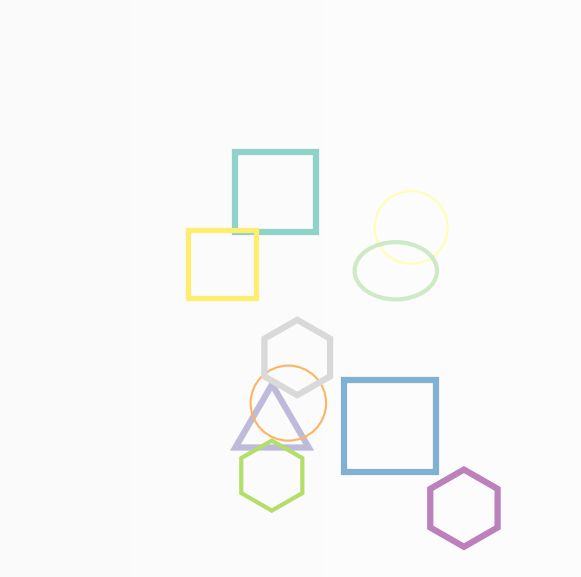[{"shape": "square", "thickness": 3, "radius": 0.35, "center": [0.474, 0.667]}, {"shape": "circle", "thickness": 1, "radius": 0.31, "center": [0.707, 0.605]}, {"shape": "triangle", "thickness": 3, "radius": 0.36, "center": [0.468, 0.261]}, {"shape": "square", "thickness": 3, "radius": 0.4, "center": [0.671, 0.261]}, {"shape": "circle", "thickness": 1, "radius": 0.32, "center": [0.496, 0.301]}, {"shape": "hexagon", "thickness": 2, "radius": 0.3, "center": [0.468, 0.176]}, {"shape": "hexagon", "thickness": 3, "radius": 0.33, "center": [0.511, 0.38]}, {"shape": "hexagon", "thickness": 3, "radius": 0.33, "center": [0.798, 0.119]}, {"shape": "oval", "thickness": 2, "radius": 0.35, "center": [0.681, 0.53]}, {"shape": "square", "thickness": 2.5, "radius": 0.29, "center": [0.382, 0.542]}]